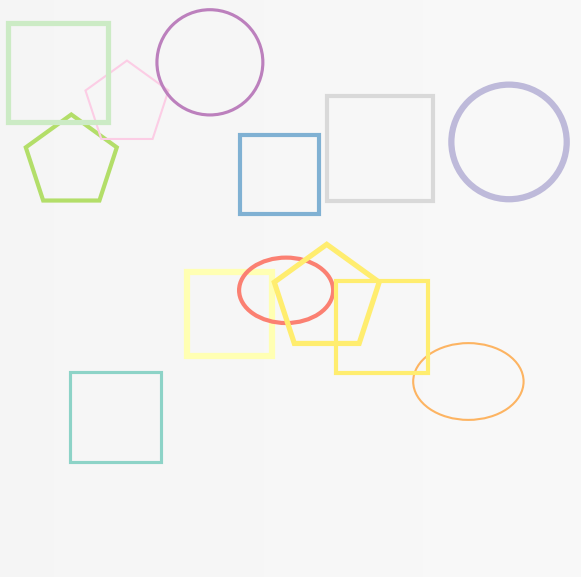[{"shape": "square", "thickness": 1.5, "radius": 0.39, "center": [0.199, 0.277]}, {"shape": "square", "thickness": 3, "radius": 0.36, "center": [0.395, 0.455]}, {"shape": "circle", "thickness": 3, "radius": 0.5, "center": [0.876, 0.753]}, {"shape": "oval", "thickness": 2, "radius": 0.4, "center": [0.492, 0.496]}, {"shape": "square", "thickness": 2, "radius": 0.34, "center": [0.481, 0.697]}, {"shape": "oval", "thickness": 1, "radius": 0.47, "center": [0.806, 0.339]}, {"shape": "pentagon", "thickness": 2, "radius": 0.41, "center": [0.123, 0.719]}, {"shape": "pentagon", "thickness": 1, "radius": 0.38, "center": [0.218, 0.819]}, {"shape": "square", "thickness": 2, "radius": 0.46, "center": [0.653, 0.741]}, {"shape": "circle", "thickness": 1.5, "radius": 0.46, "center": [0.361, 0.891]}, {"shape": "square", "thickness": 2.5, "radius": 0.43, "center": [0.1, 0.874]}, {"shape": "square", "thickness": 2, "radius": 0.4, "center": [0.657, 0.433]}, {"shape": "pentagon", "thickness": 2.5, "radius": 0.47, "center": [0.562, 0.481]}]